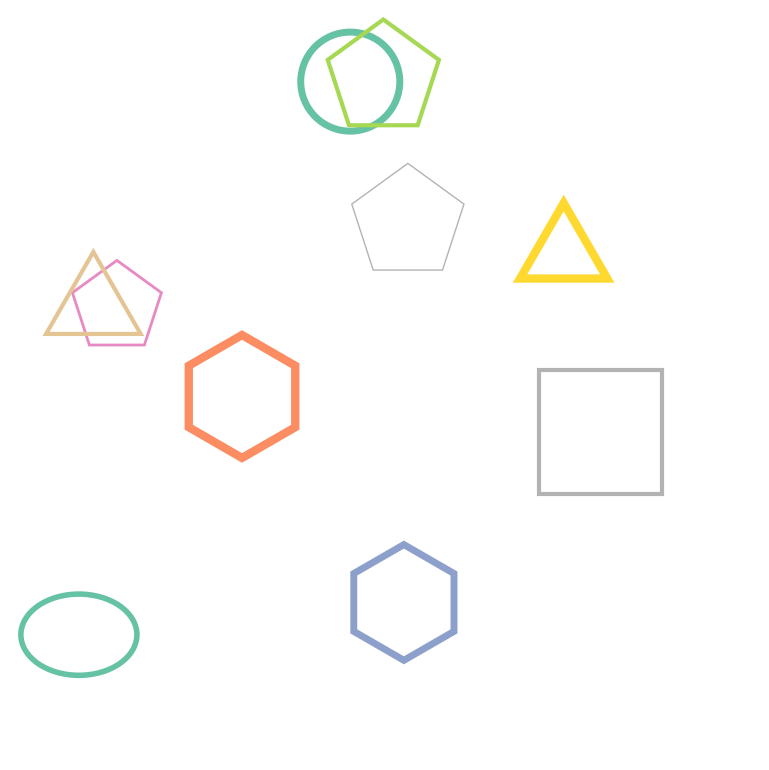[{"shape": "circle", "thickness": 2.5, "radius": 0.32, "center": [0.455, 0.894]}, {"shape": "oval", "thickness": 2, "radius": 0.38, "center": [0.102, 0.176]}, {"shape": "hexagon", "thickness": 3, "radius": 0.4, "center": [0.314, 0.485]}, {"shape": "hexagon", "thickness": 2.5, "radius": 0.38, "center": [0.525, 0.218]}, {"shape": "pentagon", "thickness": 1, "radius": 0.3, "center": [0.152, 0.601]}, {"shape": "pentagon", "thickness": 1.5, "radius": 0.38, "center": [0.498, 0.899]}, {"shape": "triangle", "thickness": 3, "radius": 0.33, "center": [0.732, 0.671]}, {"shape": "triangle", "thickness": 1.5, "radius": 0.35, "center": [0.121, 0.602]}, {"shape": "square", "thickness": 1.5, "radius": 0.4, "center": [0.78, 0.439]}, {"shape": "pentagon", "thickness": 0.5, "radius": 0.38, "center": [0.53, 0.711]}]